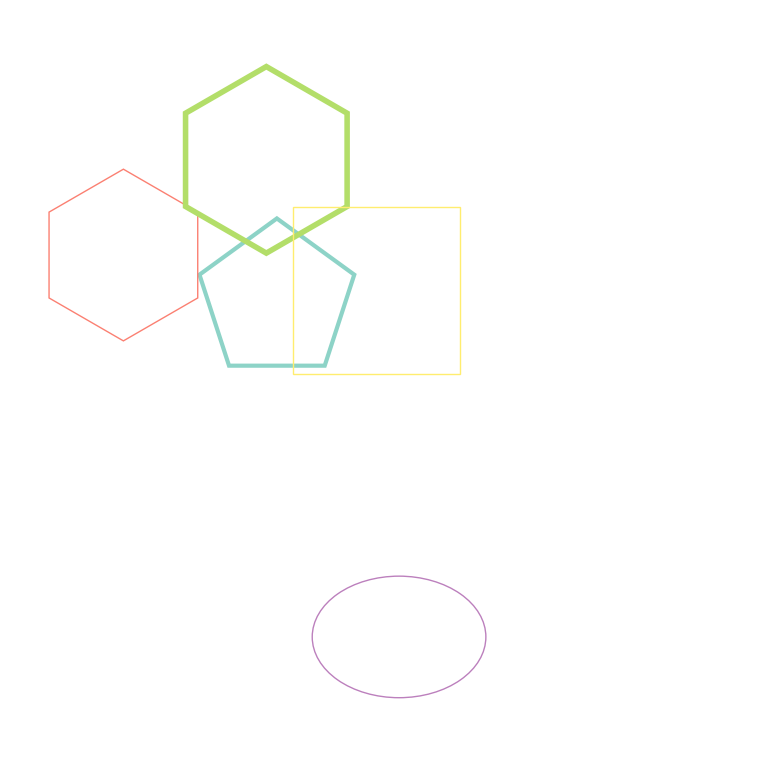[{"shape": "pentagon", "thickness": 1.5, "radius": 0.53, "center": [0.36, 0.611]}, {"shape": "hexagon", "thickness": 0.5, "radius": 0.56, "center": [0.16, 0.669]}, {"shape": "hexagon", "thickness": 2, "radius": 0.61, "center": [0.346, 0.792]}, {"shape": "oval", "thickness": 0.5, "radius": 0.56, "center": [0.518, 0.173]}, {"shape": "square", "thickness": 0.5, "radius": 0.54, "center": [0.489, 0.623]}]